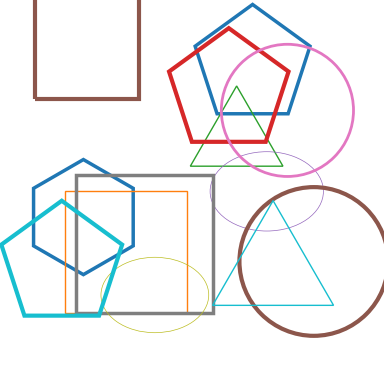[{"shape": "hexagon", "thickness": 2.5, "radius": 0.75, "center": [0.217, 0.436]}, {"shape": "pentagon", "thickness": 2.5, "radius": 0.78, "center": [0.656, 0.831]}, {"shape": "square", "thickness": 1, "radius": 0.79, "center": [0.327, 0.345]}, {"shape": "triangle", "thickness": 1, "radius": 0.69, "center": [0.615, 0.638]}, {"shape": "pentagon", "thickness": 3, "radius": 0.82, "center": [0.594, 0.764]}, {"shape": "oval", "thickness": 0.5, "radius": 0.74, "center": [0.693, 0.503]}, {"shape": "square", "thickness": 3, "radius": 0.68, "center": [0.226, 0.878]}, {"shape": "circle", "thickness": 3, "radius": 0.97, "center": [0.815, 0.321]}, {"shape": "circle", "thickness": 2, "radius": 0.86, "center": [0.747, 0.713]}, {"shape": "square", "thickness": 2.5, "radius": 0.89, "center": [0.375, 0.367]}, {"shape": "oval", "thickness": 0.5, "radius": 0.7, "center": [0.402, 0.234]}, {"shape": "triangle", "thickness": 1, "radius": 0.91, "center": [0.709, 0.298]}, {"shape": "pentagon", "thickness": 3, "radius": 0.82, "center": [0.16, 0.314]}]